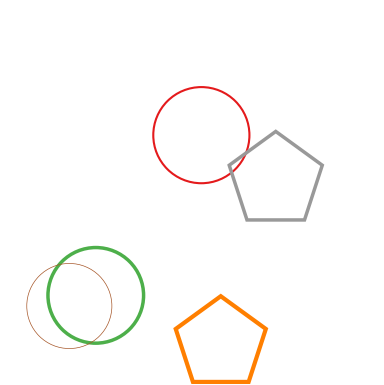[{"shape": "circle", "thickness": 1.5, "radius": 0.62, "center": [0.523, 0.649]}, {"shape": "circle", "thickness": 2.5, "radius": 0.62, "center": [0.249, 0.233]}, {"shape": "pentagon", "thickness": 3, "radius": 0.62, "center": [0.573, 0.108]}, {"shape": "circle", "thickness": 0.5, "radius": 0.55, "center": [0.18, 0.205]}, {"shape": "pentagon", "thickness": 2.5, "radius": 0.64, "center": [0.716, 0.532]}]